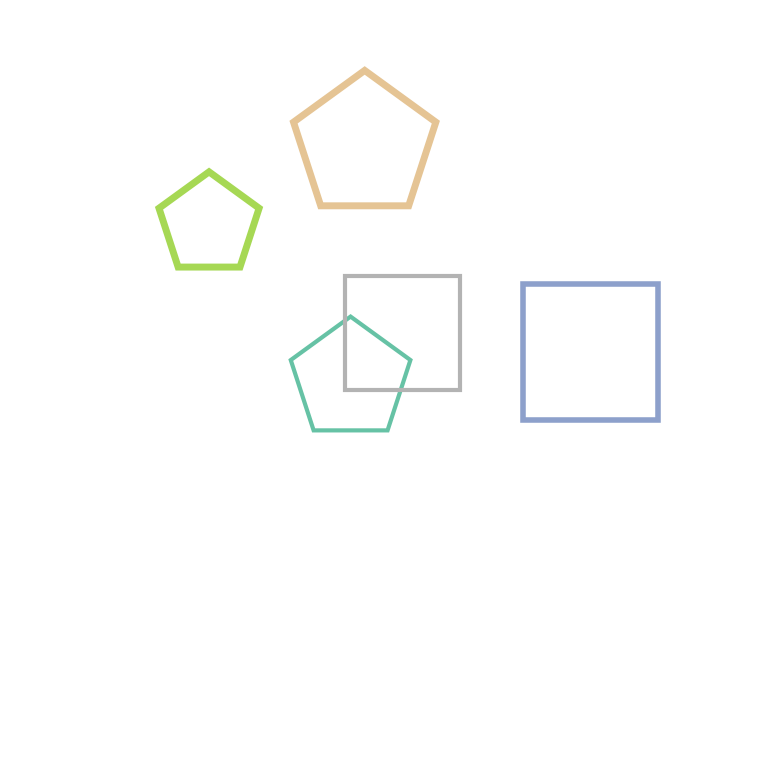[{"shape": "pentagon", "thickness": 1.5, "radius": 0.41, "center": [0.455, 0.507]}, {"shape": "square", "thickness": 2, "radius": 0.44, "center": [0.767, 0.543]}, {"shape": "pentagon", "thickness": 2.5, "radius": 0.34, "center": [0.271, 0.708]}, {"shape": "pentagon", "thickness": 2.5, "radius": 0.49, "center": [0.474, 0.811]}, {"shape": "square", "thickness": 1.5, "radius": 0.37, "center": [0.523, 0.568]}]